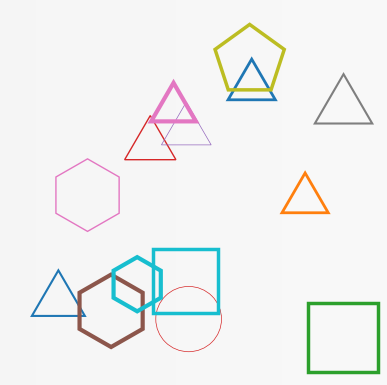[{"shape": "triangle", "thickness": 2, "radius": 0.35, "center": [0.65, 0.776]}, {"shape": "triangle", "thickness": 1.5, "radius": 0.39, "center": [0.151, 0.219]}, {"shape": "triangle", "thickness": 2, "radius": 0.34, "center": [0.787, 0.482]}, {"shape": "square", "thickness": 2.5, "radius": 0.45, "center": [0.886, 0.123]}, {"shape": "circle", "thickness": 0.5, "radius": 0.42, "center": [0.487, 0.171]}, {"shape": "triangle", "thickness": 1, "radius": 0.38, "center": [0.388, 0.623]}, {"shape": "triangle", "thickness": 0.5, "radius": 0.37, "center": [0.481, 0.661]}, {"shape": "hexagon", "thickness": 3, "radius": 0.47, "center": [0.287, 0.193]}, {"shape": "hexagon", "thickness": 1, "radius": 0.47, "center": [0.226, 0.493]}, {"shape": "triangle", "thickness": 3, "radius": 0.33, "center": [0.448, 0.718]}, {"shape": "triangle", "thickness": 1.5, "radius": 0.43, "center": [0.887, 0.722]}, {"shape": "pentagon", "thickness": 2.5, "radius": 0.47, "center": [0.644, 0.843]}, {"shape": "hexagon", "thickness": 3, "radius": 0.35, "center": [0.354, 0.262]}, {"shape": "square", "thickness": 2.5, "radius": 0.42, "center": [0.478, 0.27]}]